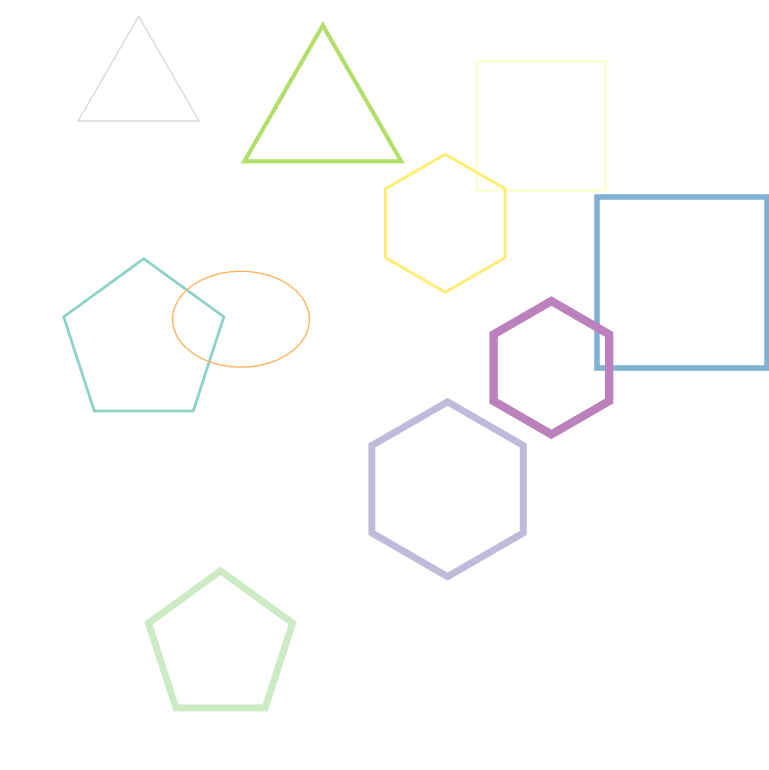[{"shape": "pentagon", "thickness": 1, "radius": 0.55, "center": [0.187, 0.555]}, {"shape": "square", "thickness": 0.5, "radius": 0.42, "center": [0.702, 0.837]}, {"shape": "hexagon", "thickness": 2.5, "radius": 0.57, "center": [0.581, 0.365]}, {"shape": "square", "thickness": 2, "radius": 0.55, "center": [0.886, 0.633]}, {"shape": "oval", "thickness": 0.5, "radius": 0.44, "center": [0.313, 0.585]}, {"shape": "triangle", "thickness": 1.5, "radius": 0.59, "center": [0.419, 0.849]}, {"shape": "triangle", "thickness": 0.5, "radius": 0.45, "center": [0.18, 0.888]}, {"shape": "hexagon", "thickness": 3, "radius": 0.43, "center": [0.716, 0.522]}, {"shape": "pentagon", "thickness": 2.5, "radius": 0.49, "center": [0.286, 0.16]}, {"shape": "hexagon", "thickness": 1, "radius": 0.45, "center": [0.578, 0.71]}]